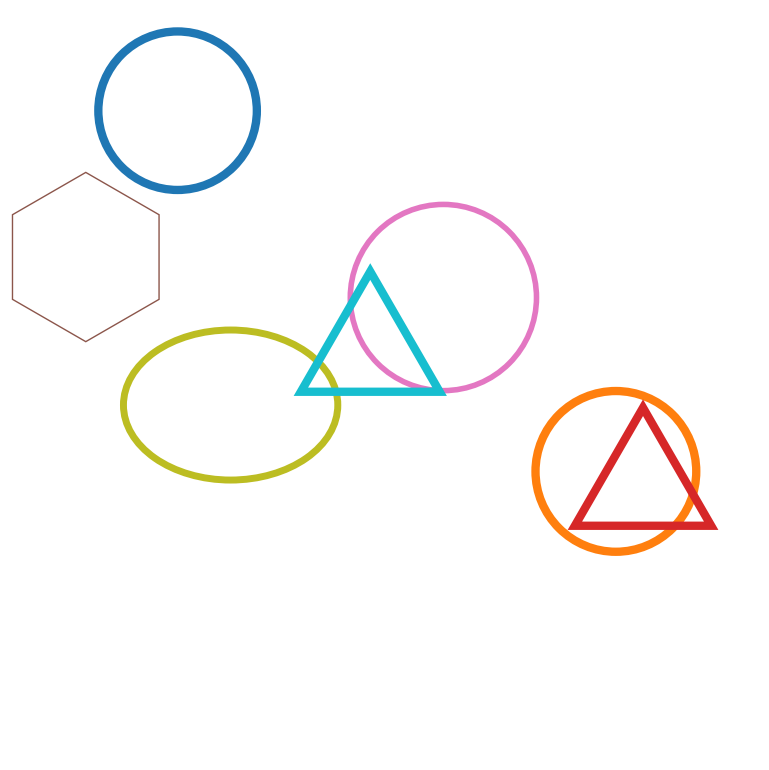[{"shape": "circle", "thickness": 3, "radius": 0.51, "center": [0.231, 0.856]}, {"shape": "circle", "thickness": 3, "radius": 0.52, "center": [0.8, 0.388]}, {"shape": "triangle", "thickness": 3, "radius": 0.51, "center": [0.835, 0.368]}, {"shape": "hexagon", "thickness": 0.5, "radius": 0.55, "center": [0.111, 0.666]}, {"shape": "circle", "thickness": 2, "radius": 0.6, "center": [0.576, 0.614]}, {"shape": "oval", "thickness": 2.5, "radius": 0.7, "center": [0.3, 0.474]}, {"shape": "triangle", "thickness": 3, "radius": 0.52, "center": [0.481, 0.543]}]